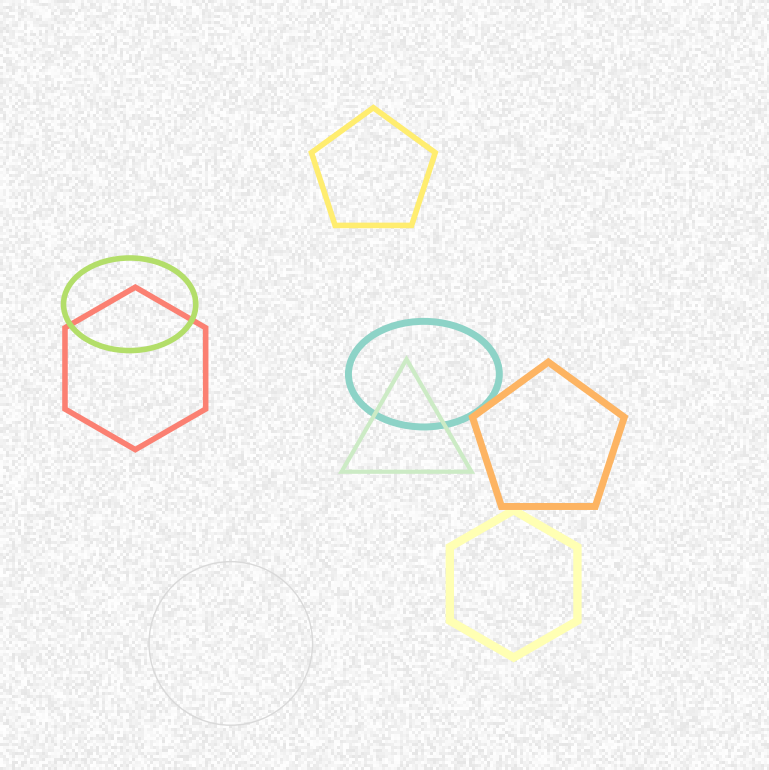[{"shape": "oval", "thickness": 2.5, "radius": 0.49, "center": [0.55, 0.514]}, {"shape": "hexagon", "thickness": 3, "radius": 0.48, "center": [0.667, 0.242]}, {"shape": "hexagon", "thickness": 2, "radius": 0.53, "center": [0.176, 0.522]}, {"shape": "pentagon", "thickness": 2.5, "radius": 0.52, "center": [0.712, 0.426]}, {"shape": "oval", "thickness": 2, "radius": 0.43, "center": [0.168, 0.605]}, {"shape": "circle", "thickness": 0.5, "radius": 0.53, "center": [0.3, 0.164]}, {"shape": "triangle", "thickness": 1.5, "radius": 0.49, "center": [0.528, 0.436]}, {"shape": "pentagon", "thickness": 2, "radius": 0.42, "center": [0.485, 0.776]}]